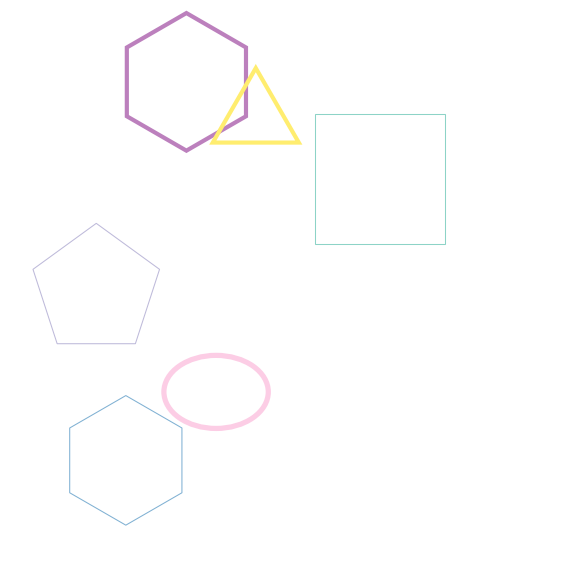[{"shape": "square", "thickness": 0.5, "radius": 0.56, "center": [0.658, 0.689]}, {"shape": "pentagon", "thickness": 0.5, "radius": 0.58, "center": [0.167, 0.497]}, {"shape": "hexagon", "thickness": 0.5, "radius": 0.56, "center": [0.218, 0.202]}, {"shape": "oval", "thickness": 2.5, "radius": 0.45, "center": [0.374, 0.321]}, {"shape": "hexagon", "thickness": 2, "radius": 0.6, "center": [0.323, 0.857]}, {"shape": "triangle", "thickness": 2, "radius": 0.43, "center": [0.443, 0.795]}]